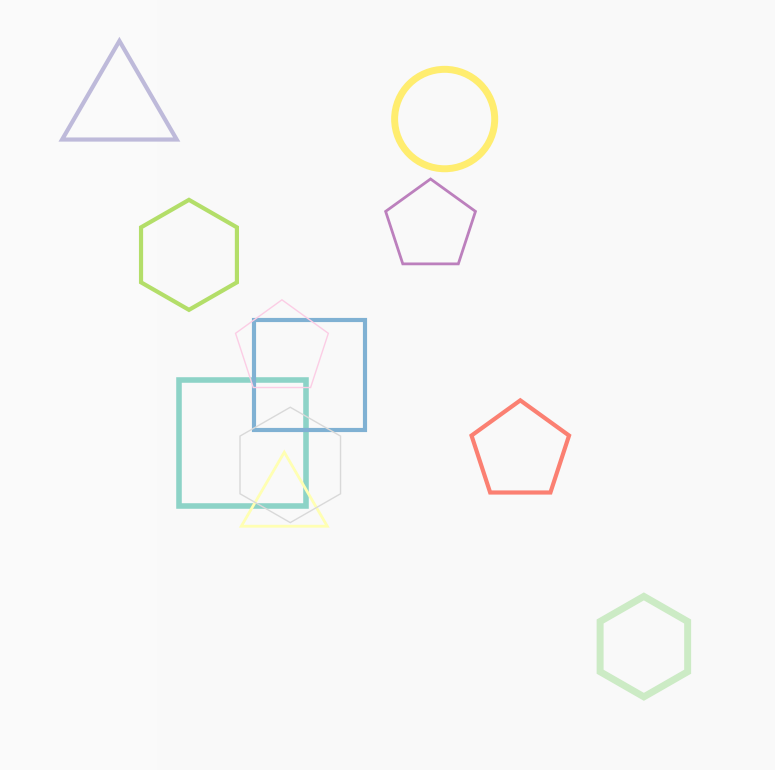[{"shape": "square", "thickness": 2, "radius": 0.41, "center": [0.313, 0.425]}, {"shape": "triangle", "thickness": 1, "radius": 0.32, "center": [0.367, 0.349]}, {"shape": "triangle", "thickness": 1.5, "radius": 0.43, "center": [0.154, 0.861]}, {"shape": "pentagon", "thickness": 1.5, "radius": 0.33, "center": [0.671, 0.414]}, {"shape": "square", "thickness": 1.5, "radius": 0.36, "center": [0.399, 0.513]}, {"shape": "hexagon", "thickness": 1.5, "radius": 0.36, "center": [0.244, 0.669]}, {"shape": "pentagon", "thickness": 0.5, "radius": 0.31, "center": [0.364, 0.548]}, {"shape": "hexagon", "thickness": 0.5, "radius": 0.37, "center": [0.375, 0.396]}, {"shape": "pentagon", "thickness": 1, "radius": 0.3, "center": [0.556, 0.707]}, {"shape": "hexagon", "thickness": 2.5, "radius": 0.33, "center": [0.831, 0.16]}, {"shape": "circle", "thickness": 2.5, "radius": 0.32, "center": [0.574, 0.845]}]